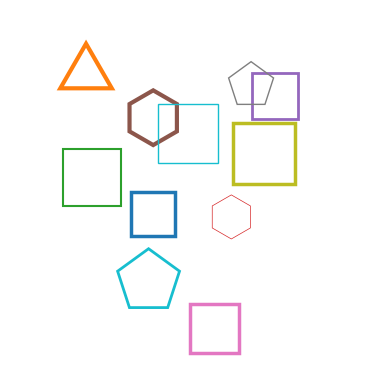[{"shape": "square", "thickness": 2.5, "radius": 0.29, "center": [0.397, 0.444]}, {"shape": "triangle", "thickness": 3, "radius": 0.39, "center": [0.224, 0.809]}, {"shape": "square", "thickness": 1.5, "radius": 0.38, "center": [0.239, 0.539]}, {"shape": "hexagon", "thickness": 0.5, "radius": 0.29, "center": [0.601, 0.437]}, {"shape": "square", "thickness": 2, "radius": 0.3, "center": [0.714, 0.751]}, {"shape": "hexagon", "thickness": 3, "radius": 0.36, "center": [0.398, 0.694]}, {"shape": "square", "thickness": 2.5, "radius": 0.32, "center": [0.557, 0.146]}, {"shape": "pentagon", "thickness": 1, "radius": 0.31, "center": [0.652, 0.778]}, {"shape": "square", "thickness": 2.5, "radius": 0.4, "center": [0.686, 0.601]}, {"shape": "square", "thickness": 1, "radius": 0.39, "center": [0.488, 0.653]}, {"shape": "pentagon", "thickness": 2, "radius": 0.42, "center": [0.386, 0.269]}]